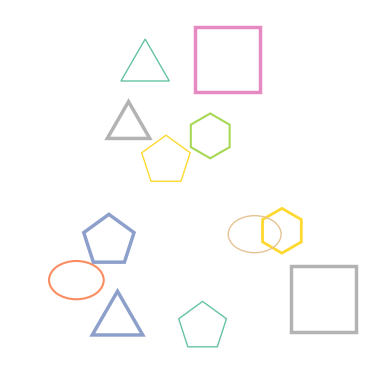[{"shape": "pentagon", "thickness": 1, "radius": 0.33, "center": [0.526, 0.152]}, {"shape": "triangle", "thickness": 1, "radius": 0.36, "center": [0.377, 0.826]}, {"shape": "oval", "thickness": 1.5, "radius": 0.36, "center": [0.198, 0.272]}, {"shape": "triangle", "thickness": 2.5, "radius": 0.38, "center": [0.305, 0.168]}, {"shape": "pentagon", "thickness": 2.5, "radius": 0.34, "center": [0.283, 0.375]}, {"shape": "square", "thickness": 2.5, "radius": 0.42, "center": [0.59, 0.844]}, {"shape": "hexagon", "thickness": 1.5, "radius": 0.29, "center": [0.546, 0.647]}, {"shape": "pentagon", "thickness": 1, "radius": 0.33, "center": [0.431, 0.583]}, {"shape": "hexagon", "thickness": 2, "radius": 0.29, "center": [0.732, 0.401]}, {"shape": "oval", "thickness": 1, "radius": 0.34, "center": [0.661, 0.392]}, {"shape": "square", "thickness": 2.5, "radius": 0.42, "center": [0.841, 0.223]}, {"shape": "triangle", "thickness": 2.5, "radius": 0.32, "center": [0.334, 0.672]}]